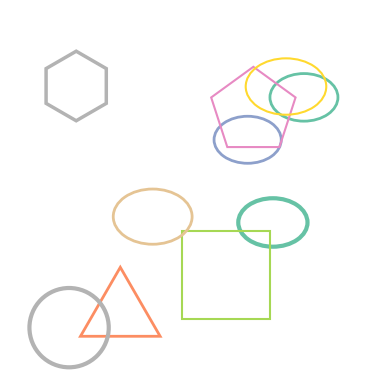[{"shape": "oval", "thickness": 2, "radius": 0.44, "center": [0.789, 0.747]}, {"shape": "oval", "thickness": 3, "radius": 0.45, "center": [0.709, 0.422]}, {"shape": "triangle", "thickness": 2, "radius": 0.6, "center": [0.312, 0.186]}, {"shape": "oval", "thickness": 2, "radius": 0.44, "center": [0.643, 0.637]}, {"shape": "pentagon", "thickness": 1.5, "radius": 0.58, "center": [0.658, 0.711]}, {"shape": "square", "thickness": 1.5, "radius": 0.57, "center": [0.586, 0.286]}, {"shape": "oval", "thickness": 1.5, "radius": 0.52, "center": [0.743, 0.775]}, {"shape": "oval", "thickness": 2, "radius": 0.51, "center": [0.397, 0.437]}, {"shape": "hexagon", "thickness": 2.5, "radius": 0.45, "center": [0.198, 0.777]}, {"shape": "circle", "thickness": 3, "radius": 0.52, "center": [0.179, 0.149]}]